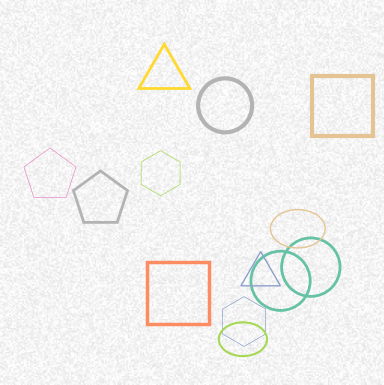[{"shape": "circle", "thickness": 2, "radius": 0.38, "center": [0.807, 0.306]}, {"shape": "circle", "thickness": 2, "radius": 0.38, "center": [0.729, 0.271]}, {"shape": "square", "thickness": 2.5, "radius": 0.4, "center": [0.462, 0.239]}, {"shape": "triangle", "thickness": 1, "radius": 0.3, "center": [0.677, 0.287]}, {"shape": "hexagon", "thickness": 0.5, "radius": 0.32, "center": [0.634, 0.165]}, {"shape": "pentagon", "thickness": 0.5, "radius": 0.36, "center": [0.13, 0.544]}, {"shape": "oval", "thickness": 1.5, "radius": 0.31, "center": [0.631, 0.119]}, {"shape": "hexagon", "thickness": 0.5, "radius": 0.29, "center": [0.417, 0.55]}, {"shape": "triangle", "thickness": 2, "radius": 0.38, "center": [0.427, 0.808]}, {"shape": "square", "thickness": 3, "radius": 0.39, "center": [0.89, 0.725]}, {"shape": "oval", "thickness": 1, "radius": 0.36, "center": [0.774, 0.406]}, {"shape": "circle", "thickness": 3, "radius": 0.35, "center": [0.585, 0.726]}, {"shape": "pentagon", "thickness": 2, "radius": 0.37, "center": [0.261, 0.482]}]